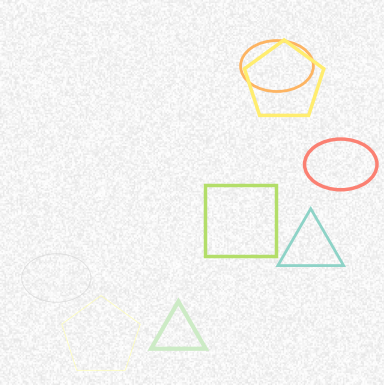[{"shape": "triangle", "thickness": 2, "radius": 0.49, "center": [0.807, 0.359]}, {"shape": "pentagon", "thickness": 0.5, "radius": 0.54, "center": [0.262, 0.125]}, {"shape": "oval", "thickness": 2.5, "radius": 0.47, "center": [0.885, 0.573]}, {"shape": "oval", "thickness": 2, "radius": 0.47, "center": [0.719, 0.829]}, {"shape": "square", "thickness": 2.5, "radius": 0.46, "center": [0.624, 0.427]}, {"shape": "oval", "thickness": 0.5, "radius": 0.45, "center": [0.146, 0.278]}, {"shape": "triangle", "thickness": 3, "radius": 0.41, "center": [0.463, 0.135]}, {"shape": "pentagon", "thickness": 2.5, "radius": 0.54, "center": [0.738, 0.788]}]